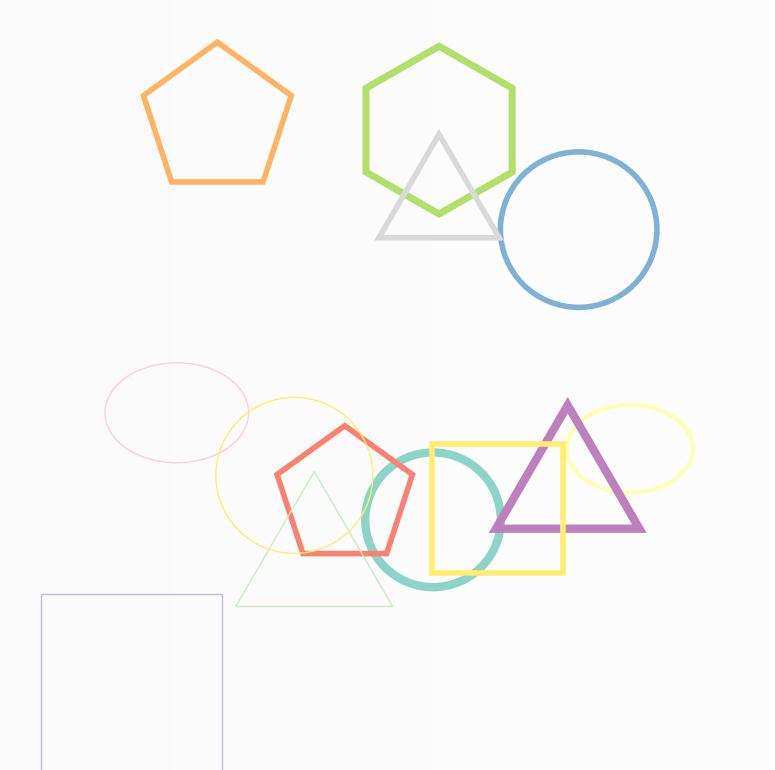[{"shape": "circle", "thickness": 3, "radius": 0.44, "center": [0.559, 0.325]}, {"shape": "oval", "thickness": 1.5, "radius": 0.41, "center": [0.813, 0.417]}, {"shape": "square", "thickness": 0.5, "radius": 0.58, "center": [0.17, 0.112]}, {"shape": "pentagon", "thickness": 2, "radius": 0.46, "center": [0.445, 0.355]}, {"shape": "circle", "thickness": 2, "radius": 0.5, "center": [0.747, 0.702]}, {"shape": "pentagon", "thickness": 2, "radius": 0.5, "center": [0.28, 0.845]}, {"shape": "hexagon", "thickness": 2.5, "radius": 0.54, "center": [0.567, 0.831]}, {"shape": "oval", "thickness": 0.5, "radius": 0.46, "center": [0.228, 0.464]}, {"shape": "triangle", "thickness": 2, "radius": 0.45, "center": [0.567, 0.736]}, {"shape": "triangle", "thickness": 3, "radius": 0.53, "center": [0.732, 0.367]}, {"shape": "triangle", "thickness": 0.5, "radius": 0.58, "center": [0.405, 0.271]}, {"shape": "circle", "thickness": 0.5, "radius": 0.51, "center": [0.38, 0.383]}, {"shape": "square", "thickness": 2, "radius": 0.42, "center": [0.642, 0.34]}]